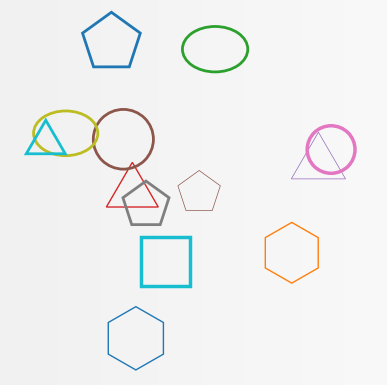[{"shape": "hexagon", "thickness": 1, "radius": 0.41, "center": [0.351, 0.121]}, {"shape": "pentagon", "thickness": 2, "radius": 0.39, "center": [0.288, 0.89]}, {"shape": "hexagon", "thickness": 1, "radius": 0.39, "center": [0.753, 0.343]}, {"shape": "oval", "thickness": 2, "radius": 0.42, "center": [0.555, 0.872]}, {"shape": "triangle", "thickness": 1, "radius": 0.39, "center": [0.341, 0.501]}, {"shape": "triangle", "thickness": 0.5, "radius": 0.4, "center": [0.822, 0.576]}, {"shape": "circle", "thickness": 2, "radius": 0.39, "center": [0.318, 0.638]}, {"shape": "pentagon", "thickness": 0.5, "radius": 0.29, "center": [0.514, 0.5]}, {"shape": "circle", "thickness": 2.5, "radius": 0.31, "center": [0.854, 0.612]}, {"shape": "pentagon", "thickness": 2, "radius": 0.31, "center": [0.377, 0.467]}, {"shape": "oval", "thickness": 2, "radius": 0.41, "center": [0.17, 0.654]}, {"shape": "triangle", "thickness": 2, "radius": 0.29, "center": [0.118, 0.63]}, {"shape": "square", "thickness": 2.5, "radius": 0.31, "center": [0.427, 0.321]}]